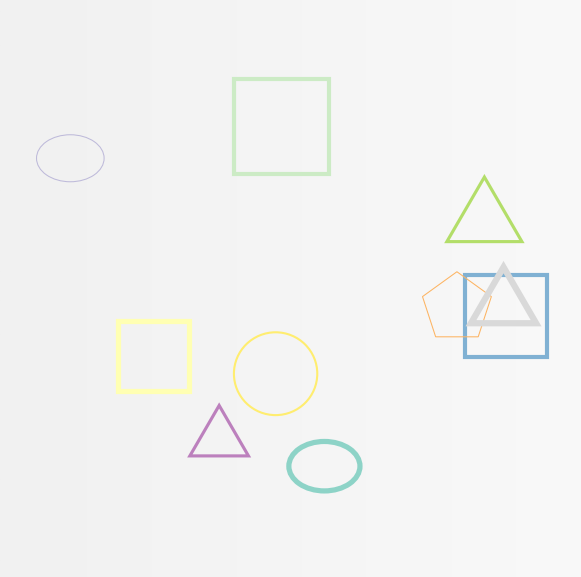[{"shape": "oval", "thickness": 2.5, "radius": 0.31, "center": [0.558, 0.192]}, {"shape": "square", "thickness": 2.5, "radius": 0.31, "center": [0.264, 0.383]}, {"shape": "oval", "thickness": 0.5, "radius": 0.29, "center": [0.121, 0.725]}, {"shape": "square", "thickness": 2, "radius": 0.35, "center": [0.87, 0.452]}, {"shape": "pentagon", "thickness": 0.5, "radius": 0.31, "center": [0.786, 0.466]}, {"shape": "triangle", "thickness": 1.5, "radius": 0.37, "center": [0.833, 0.618]}, {"shape": "triangle", "thickness": 3, "radius": 0.32, "center": [0.866, 0.472]}, {"shape": "triangle", "thickness": 1.5, "radius": 0.29, "center": [0.377, 0.239]}, {"shape": "square", "thickness": 2, "radius": 0.41, "center": [0.484, 0.78]}, {"shape": "circle", "thickness": 1, "radius": 0.36, "center": [0.474, 0.352]}]